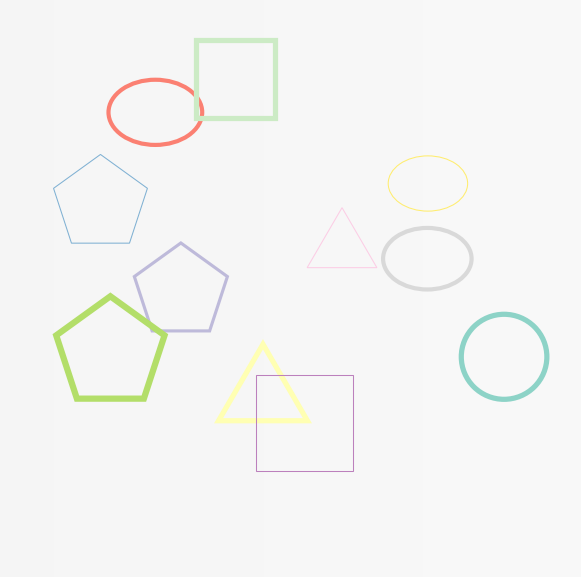[{"shape": "circle", "thickness": 2.5, "radius": 0.37, "center": [0.867, 0.381]}, {"shape": "triangle", "thickness": 2.5, "radius": 0.44, "center": [0.452, 0.315]}, {"shape": "pentagon", "thickness": 1.5, "radius": 0.42, "center": [0.311, 0.494]}, {"shape": "oval", "thickness": 2, "radius": 0.4, "center": [0.267, 0.805]}, {"shape": "pentagon", "thickness": 0.5, "radius": 0.42, "center": [0.173, 0.647]}, {"shape": "pentagon", "thickness": 3, "radius": 0.49, "center": [0.19, 0.388]}, {"shape": "triangle", "thickness": 0.5, "radius": 0.35, "center": [0.588, 0.57]}, {"shape": "oval", "thickness": 2, "radius": 0.38, "center": [0.735, 0.551]}, {"shape": "square", "thickness": 0.5, "radius": 0.42, "center": [0.524, 0.267]}, {"shape": "square", "thickness": 2.5, "radius": 0.34, "center": [0.405, 0.862]}, {"shape": "oval", "thickness": 0.5, "radius": 0.34, "center": [0.736, 0.681]}]